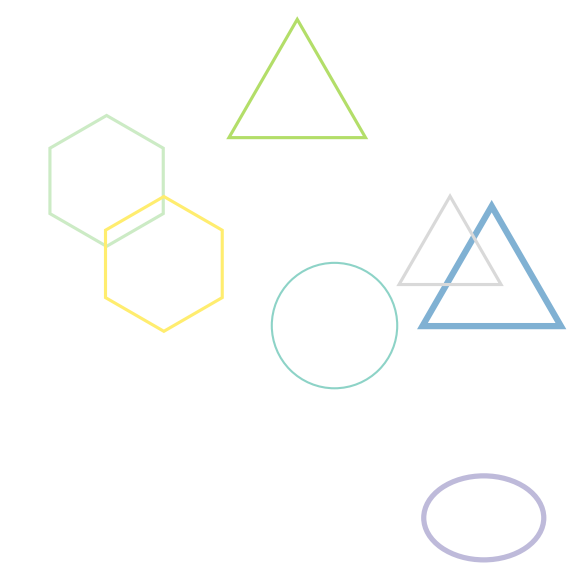[{"shape": "circle", "thickness": 1, "radius": 0.54, "center": [0.579, 0.435]}, {"shape": "oval", "thickness": 2.5, "radius": 0.52, "center": [0.838, 0.102]}, {"shape": "triangle", "thickness": 3, "radius": 0.69, "center": [0.851, 0.504]}, {"shape": "triangle", "thickness": 1.5, "radius": 0.68, "center": [0.515, 0.829]}, {"shape": "triangle", "thickness": 1.5, "radius": 0.51, "center": [0.779, 0.557]}, {"shape": "hexagon", "thickness": 1.5, "radius": 0.57, "center": [0.185, 0.686]}, {"shape": "hexagon", "thickness": 1.5, "radius": 0.58, "center": [0.284, 0.542]}]